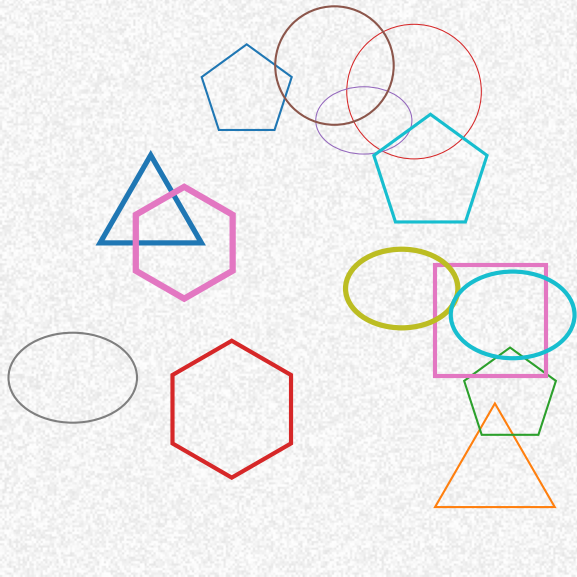[{"shape": "triangle", "thickness": 2.5, "radius": 0.51, "center": [0.261, 0.629]}, {"shape": "pentagon", "thickness": 1, "radius": 0.41, "center": [0.427, 0.84]}, {"shape": "triangle", "thickness": 1, "radius": 0.6, "center": [0.857, 0.181]}, {"shape": "pentagon", "thickness": 1, "radius": 0.42, "center": [0.883, 0.314]}, {"shape": "hexagon", "thickness": 2, "radius": 0.59, "center": [0.401, 0.291]}, {"shape": "circle", "thickness": 0.5, "radius": 0.58, "center": [0.717, 0.841]}, {"shape": "oval", "thickness": 0.5, "radius": 0.42, "center": [0.63, 0.791]}, {"shape": "circle", "thickness": 1, "radius": 0.51, "center": [0.579, 0.886]}, {"shape": "square", "thickness": 2, "radius": 0.48, "center": [0.85, 0.444]}, {"shape": "hexagon", "thickness": 3, "radius": 0.48, "center": [0.319, 0.579]}, {"shape": "oval", "thickness": 1, "radius": 0.56, "center": [0.126, 0.345]}, {"shape": "oval", "thickness": 2.5, "radius": 0.49, "center": [0.696, 0.5]}, {"shape": "oval", "thickness": 2, "radius": 0.54, "center": [0.888, 0.454]}, {"shape": "pentagon", "thickness": 1.5, "radius": 0.52, "center": [0.745, 0.698]}]